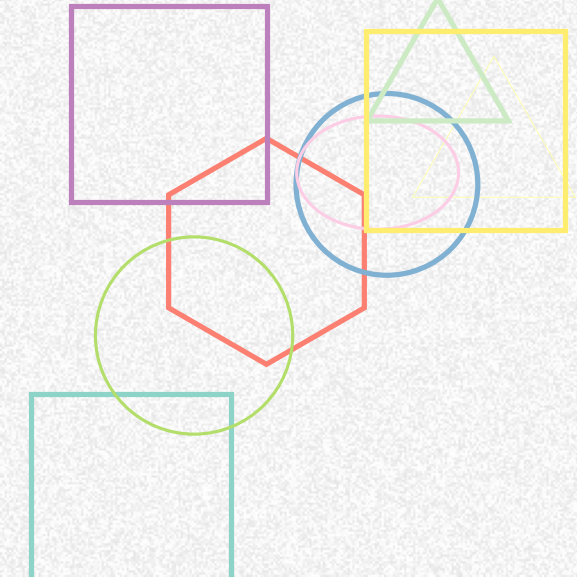[{"shape": "square", "thickness": 2.5, "radius": 0.87, "center": [0.228, 0.143]}, {"shape": "triangle", "thickness": 0.5, "radius": 0.81, "center": [0.855, 0.739]}, {"shape": "hexagon", "thickness": 2.5, "radius": 0.98, "center": [0.461, 0.564]}, {"shape": "circle", "thickness": 2.5, "radius": 0.79, "center": [0.67, 0.68]}, {"shape": "circle", "thickness": 1.5, "radius": 0.85, "center": [0.336, 0.418]}, {"shape": "oval", "thickness": 1.5, "radius": 0.7, "center": [0.654, 0.7]}, {"shape": "square", "thickness": 2.5, "radius": 0.85, "center": [0.292, 0.819]}, {"shape": "triangle", "thickness": 2.5, "radius": 0.71, "center": [0.758, 0.86]}, {"shape": "square", "thickness": 2.5, "radius": 0.86, "center": [0.806, 0.774]}]